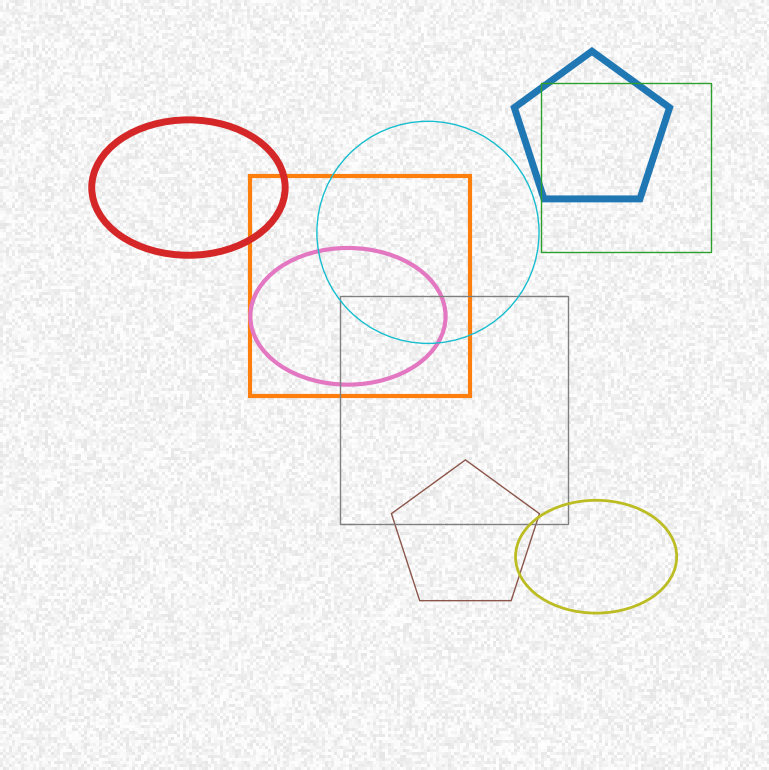[{"shape": "pentagon", "thickness": 2.5, "radius": 0.53, "center": [0.769, 0.827]}, {"shape": "square", "thickness": 1.5, "radius": 0.71, "center": [0.468, 0.629]}, {"shape": "square", "thickness": 0.5, "radius": 0.55, "center": [0.813, 0.782]}, {"shape": "oval", "thickness": 2.5, "radius": 0.63, "center": [0.245, 0.756]}, {"shape": "pentagon", "thickness": 0.5, "radius": 0.51, "center": [0.604, 0.302]}, {"shape": "oval", "thickness": 1.5, "radius": 0.63, "center": [0.452, 0.589]}, {"shape": "square", "thickness": 0.5, "radius": 0.74, "center": [0.59, 0.467]}, {"shape": "oval", "thickness": 1, "radius": 0.52, "center": [0.774, 0.277]}, {"shape": "circle", "thickness": 0.5, "radius": 0.72, "center": [0.556, 0.698]}]